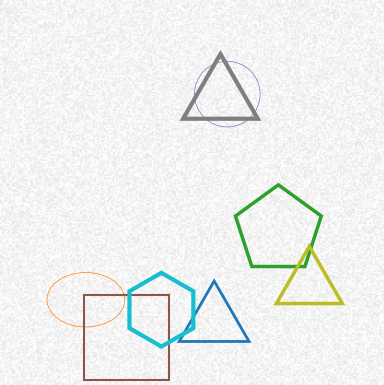[{"shape": "triangle", "thickness": 2, "radius": 0.52, "center": [0.556, 0.165]}, {"shape": "oval", "thickness": 0.5, "radius": 0.5, "center": [0.223, 0.221]}, {"shape": "pentagon", "thickness": 2.5, "radius": 0.59, "center": [0.723, 0.403]}, {"shape": "circle", "thickness": 0.5, "radius": 0.43, "center": [0.59, 0.756]}, {"shape": "square", "thickness": 1.5, "radius": 0.55, "center": [0.329, 0.124]}, {"shape": "triangle", "thickness": 3, "radius": 0.56, "center": [0.573, 0.748]}, {"shape": "triangle", "thickness": 2.5, "radius": 0.49, "center": [0.804, 0.261]}, {"shape": "hexagon", "thickness": 3, "radius": 0.48, "center": [0.419, 0.196]}]